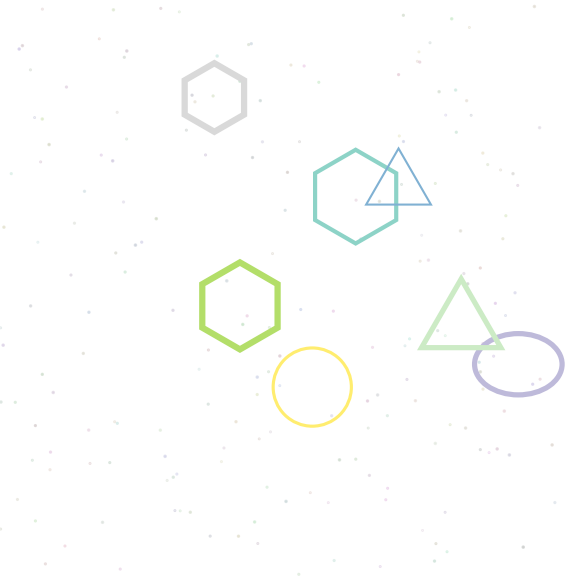[{"shape": "hexagon", "thickness": 2, "radius": 0.41, "center": [0.616, 0.659]}, {"shape": "oval", "thickness": 2.5, "radius": 0.38, "center": [0.898, 0.368]}, {"shape": "triangle", "thickness": 1, "radius": 0.32, "center": [0.69, 0.677]}, {"shape": "hexagon", "thickness": 3, "radius": 0.38, "center": [0.415, 0.469]}, {"shape": "hexagon", "thickness": 3, "radius": 0.3, "center": [0.371, 0.83]}, {"shape": "triangle", "thickness": 2.5, "radius": 0.4, "center": [0.799, 0.437]}, {"shape": "circle", "thickness": 1.5, "radius": 0.34, "center": [0.541, 0.329]}]